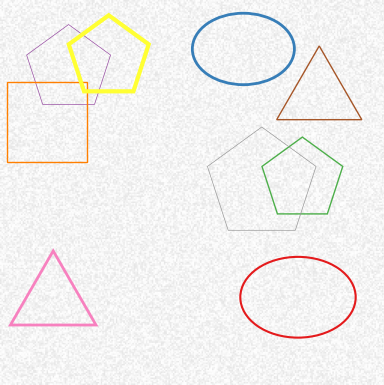[{"shape": "oval", "thickness": 1.5, "radius": 0.75, "center": [0.774, 0.228]}, {"shape": "oval", "thickness": 2, "radius": 0.66, "center": [0.632, 0.873]}, {"shape": "pentagon", "thickness": 1, "radius": 0.55, "center": [0.785, 0.534]}, {"shape": "pentagon", "thickness": 0.5, "radius": 0.57, "center": [0.178, 0.822]}, {"shape": "square", "thickness": 1, "radius": 0.52, "center": [0.122, 0.684]}, {"shape": "pentagon", "thickness": 3, "radius": 0.55, "center": [0.282, 0.851]}, {"shape": "triangle", "thickness": 1, "radius": 0.64, "center": [0.829, 0.753]}, {"shape": "triangle", "thickness": 2, "radius": 0.64, "center": [0.138, 0.22]}, {"shape": "pentagon", "thickness": 0.5, "radius": 0.74, "center": [0.68, 0.522]}]